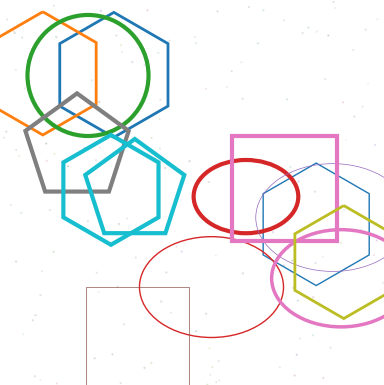[{"shape": "hexagon", "thickness": 2, "radius": 0.81, "center": [0.296, 0.806]}, {"shape": "hexagon", "thickness": 1, "radius": 0.8, "center": [0.821, 0.417]}, {"shape": "hexagon", "thickness": 2, "radius": 0.8, "center": [0.111, 0.809]}, {"shape": "circle", "thickness": 3, "radius": 0.79, "center": [0.229, 0.804]}, {"shape": "oval", "thickness": 3, "radius": 0.68, "center": [0.639, 0.489]}, {"shape": "oval", "thickness": 1, "radius": 0.94, "center": [0.549, 0.254]}, {"shape": "oval", "thickness": 0.5, "radius": 1.0, "center": [0.864, 0.435]}, {"shape": "square", "thickness": 0.5, "radius": 0.67, "center": [0.358, 0.12]}, {"shape": "square", "thickness": 3, "radius": 0.68, "center": [0.738, 0.511]}, {"shape": "oval", "thickness": 2.5, "radius": 0.9, "center": [0.886, 0.277]}, {"shape": "pentagon", "thickness": 3, "radius": 0.7, "center": [0.2, 0.616]}, {"shape": "hexagon", "thickness": 2, "radius": 0.73, "center": [0.893, 0.319]}, {"shape": "pentagon", "thickness": 3, "radius": 0.68, "center": [0.35, 0.504]}, {"shape": "hexagon", "thickness": 3, "radius": 0.71, "center": [0.288, 0.507]}]